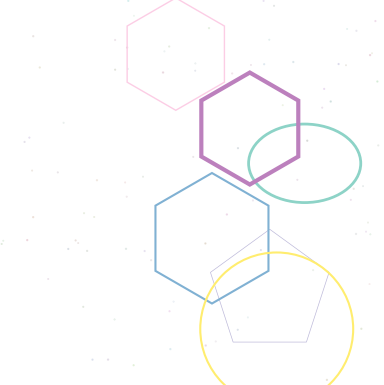[{"shape": "oval", "thickness": 2, "radius": 0.73, "center": [0.791, 0.576]}, {"shape": "pentagon", "thickness": 0.5, "radius": 0.81, "center": [0.701, 0.243]}, {"shape": "hexagon", "thickness": 1.5, "radius": 0.85, "center": [0.551, 0.381]}, {"shape": "hexagon", "thickness": 1, "radius": 0.73, "center": [0.457, 0.859]}, {"shape": "hexagon", "thickness": 3, "radius": 0.73, "center": [0.649, 0.666]}, {"shape": "circle", "thickness": 1.5, "radius": 0.99, "center": [0.719, 0.146]}]